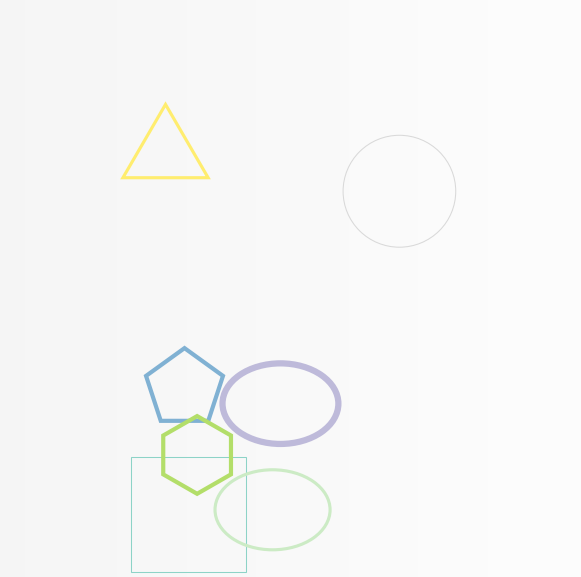[{"shape": "square", "thickness": 0.5, "radius": 0.5, "center": [0.324, 0.108]}, {"shape": "oval", "thickness": 3, "radius": 0.5, "center": [0.482, 0.3]}, {"shape": "pentagon", "thickness": 2, "radius": 0.35, "center": [0.317, 0.327]}, {"shape": "hexagon", "thickness": 2, "radius": 0.34, "center": [0.339, 0.211]}, {"shape": "circle", "thickness": 0.5, "radius": 0.48, "center": [0.687, 0.668]}, {"shape": "oval", "thickness": 1.5, "radius": 0.49, "center": [0.469, 0.116]}, {"shape": "triangle", "thickness": 1.5, "radius": 0.42, "center": [0.285, 0.734]}]